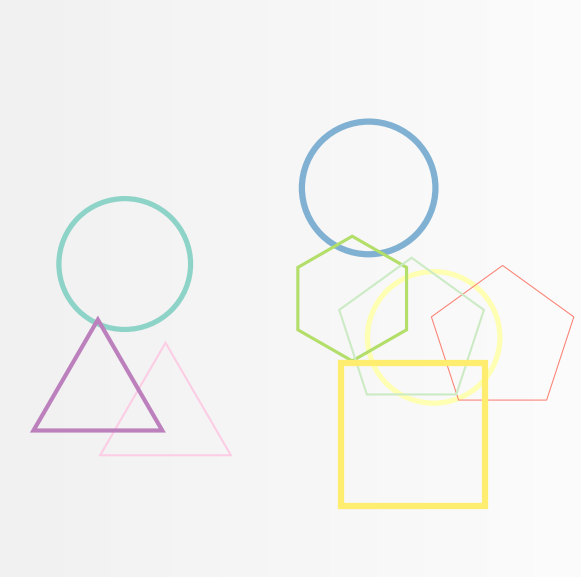[{"shape": "circle", "thickness": 2.5, "radius": 0.57, "center": [0.215, 0.542]}, {"shape": "circle", "thickness": 2.5, "radius": 0.57, "center": [0.746, 0.415]}, {"shape": "pentagon", "thickness": 0.5, "radius": 0.64, "center": [0.865, 0.411]}, {"shape": "circle", "thickness": 3, "radius": 0.57, "center": [0.634, 0.674]}, {"shape": "hexagon", "thickness": 1.5, "radius": 0.54, "center": [0.606, 0.482]}, {"shape": "triangle", "thickness": 1, "radius": 0.65, "center": [0.285, 0.276]}, {"shape": "triangle", "thickness": 2, "radius": 0.64, "center": [0.168, 0.318]}, {"shape": "pentagon", "thickness": 1, "radius": 0.65, "center": [0.708, 0.422]}, {"shape": "square", "thickness": 3, "radius": 0.62, "center": [0.711, 0.247]}]